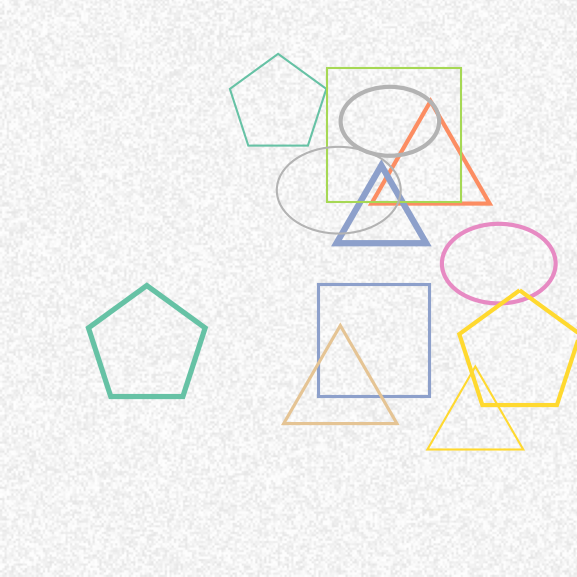[{"shape": "pentagon", "thickness": 1, "radius": 0.44, "center": [0.482, 0.818]}, {"shape": "pentagon", "thickness": 2.5, "radius": 0.53, "center": [0.254, 0.398]}, {"shape": "triangle", "thickness": 2, "radius": 0.59, "center": [0.746, 0.706]}, {"shape": "triangle", "thickness": 3, "radius": 0.45, "center": [0.66, 0.623]}, {"shape": "square", "thickness": 1.5, "radius": 0.48, "center": [0.646, 0.41]}, {"shape": "oval", "thickness": 2, "radius": 0.49, "center": [0.864, 0.543]}, {"shape": "square", "thickness": 1, "radius": 0.58, "center": [0.682, 0.766]}, {"shape": "pentagon", "thickness": 2, "radius": 0.55, "center": [0.9, 0.387]}, {"shape": "triangle", "thickness": 1, "radius": 0.48, "center": [0.823, 0.269]}, {"shape": "triangle", "thickness": 1.5, "radius": 0.57, "center": [0.589, 0.322]}, {"shape": "oval", "thickness": 2, "radius": 0.43, "center": [0.675, 0.789]}, {"shape": "oval", "thickness": 1, "radius": 0.54, "center": [0.587, 0.67]}]